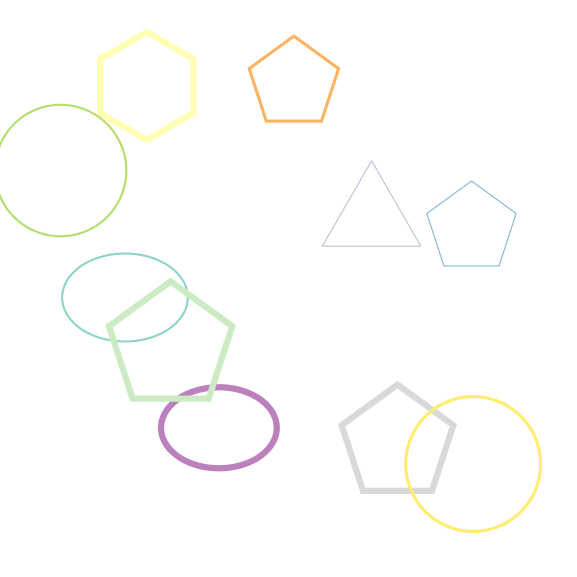[{"shape": "oval", "thickness": 1, "radius": 0.54, "center": [0.216, 0.484]}, {"shape": "hexagon", "thickness": 3, "radius": 0.47, "center": [0.254, 0.85]}, {"shape": "triangle", "thickness": 0.5, "radius": 0.49, "center": [0.643, 0.622]}, {"shape": "pentagon", "thickness": 0.5, "radius": 0.41, "center": [0.816, 0.604]}, {"shape": "pentagon", "thickness": 1.5, "radius": 0.41, "center": [0.509, 0.855]}, {"shape": "circle", "thickness": 1, "radius": 0.57, "center": [0.105, 0.704]}, {"shape": "pentagon", "thickness": 3, "radius": 0.51, "center": [0.688, 0.231]}, {"shape": "oval", "thickness": 3, "radius": 0.5, "center": [0.379, 0.258]}, {"shape": "pentagon", "thickness": 3, "radius": 0.56, "center": [0.295, 0.4]}, {"shape": "circle", "thickness": 1.5, "radius": 0.58, "center": [0.819, 0.196]}]